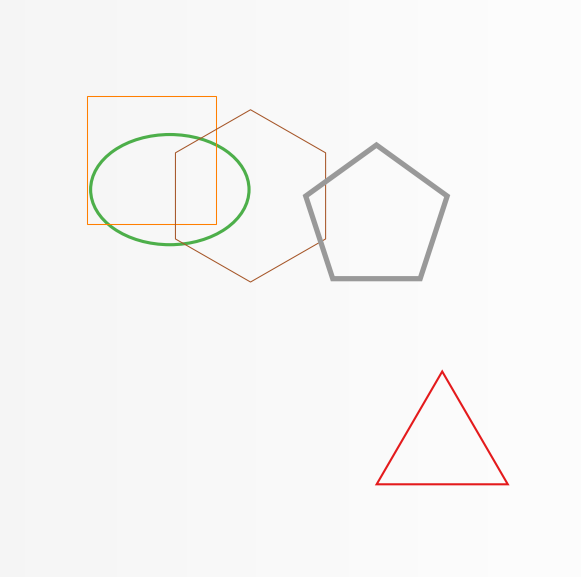[{"shape": "triangle", "thickness": 1, "radius": 0.65, "center": [0.761, 0.226]}, {"shape": "oval", "thickness": 1.5, "radius": 0.68, "center": [0.292, 0.671]}, {"shape": "square", "thickness": 0.5, "radius": 0.55, "center": [0.261, 0.722]}, {"shape": "hexagon", "thickness": 0.5, "radius": 0.75, "center": [0.431, 0.66]}, {"shape": "pentagon", "thickness": 2.5, "radius": 0.64, "center": [0.648, 0.62]}]